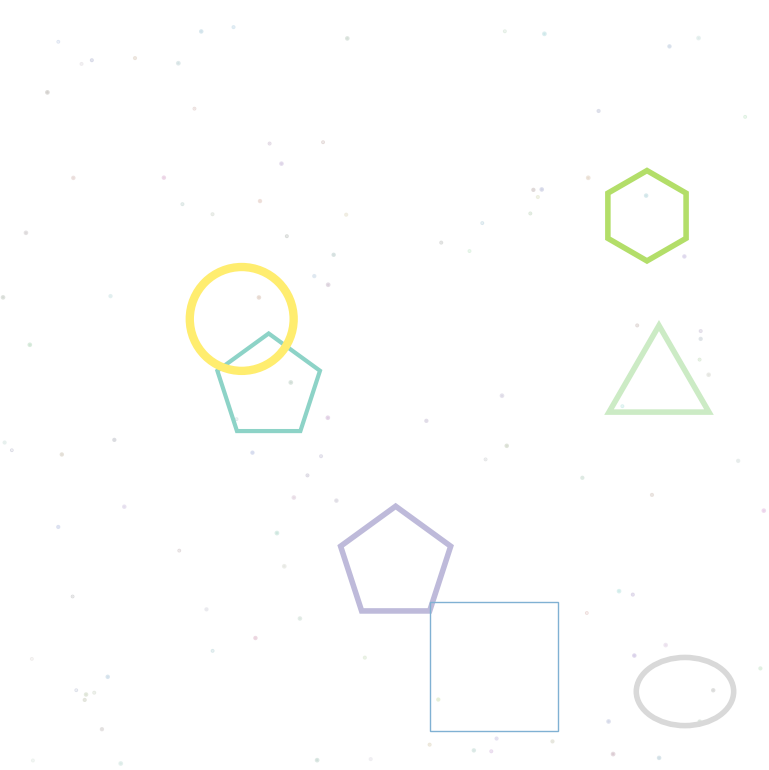[{"shape": "pentagon", "thickness": 1.5, "radius": 0.35, "center": [0.349, 0.497]}, {"shape": "pentagon", "thickness": 2, "radius": 0.38, "center": [0.514, 0.267]}, {"shape": "square", "thickness": 0.5, "radius": 0.42, "center": [0.641, 0.134]}, {"shape": "hexagon", "thickness": 2, "radius": 0.29, "center": [0.84, 0.72]}, {"shape": "oval", "thickness": 2, "radius": 0.32, "center": [0.89, 0.102]}, {"shape": "triangle", "thickness": 2, "radius": 0.37, "center": [0.856, 0.502]}, {"shape": "circle", "thickness": 3, "radius": 0.34, "center": [0.314, 0.586]}]